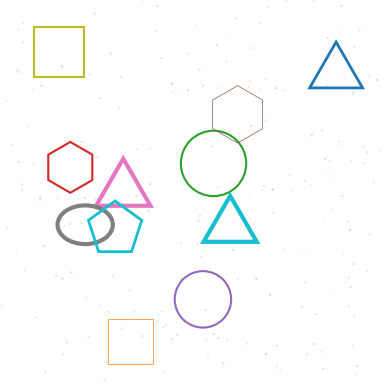[{"shape": "triangle", "thickness": 2, "radius": 0.4, "center": [0.873, 0.811]}, {"shape": "square", "thickness": 0.5, "radius": 0.29, "center": [0.34, 0.113]}, {"shape": "circle", "thickness": 1.5, "radius": 0.42, "center": [0.555, 0.576]}, {"shape": "hexagon", "thickness": 1.5, "radius": 0.33, "center": [0.183, 0.565]}, {"shape": "circle", "thickness": 1.5, "radius": 0.37, "center": [0.527, 0.222]}, {"shape": "hexagon", "thickness": 0.5, "radius": 0.37, "center": [0.617, 0.703]}, {"shape": "triangle", "thickness": 3, "radius": 0.41, "center": [0.32, 0.506]}, {"shape": "oval", "thickness": 3, "radius": 0.36, "center": [0.221, 0.416]}, {"shape": "square", "thickness": 1.5, "radius": 0.32, "center": [0.154, 0.864]}, {"shape": "pentagon", "thickness": 2, "radius": 0.36, "center": [0.299, 0.405]}, {"shape": "triangle", "thickness": 3, "radius": 0.4, "center": [0.598, 0.412]}]